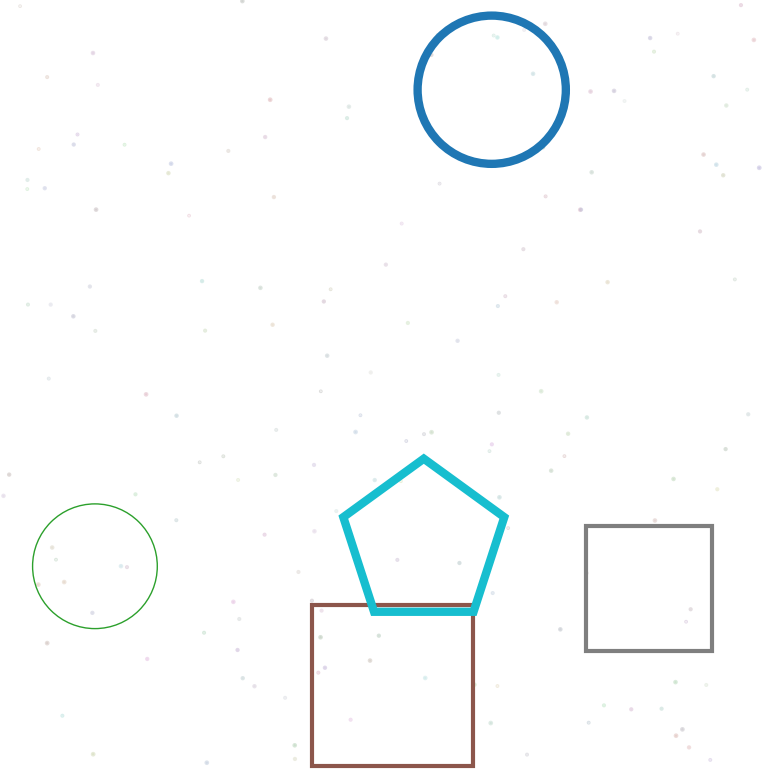[{"shape": "circle", "thickness": 3, "radius": 0.48, "center": [0.639, 0.883]}, {"shape": "circle", "thickness": 0.5, "radius": 0.4, "center": [0.123, 0.265]}, {"shape": "square", "thickness": 1.5, "radius": 0.52, "center": [0.51, 0.11]}, {"shape": "square", "thickness": 1.5, "radius": 0.41, "center": [0.843, 0.236]}, {"shape": "pentagon", "thickness": 3, "radius": 0.55, "center": [0.55, 0.294]}]